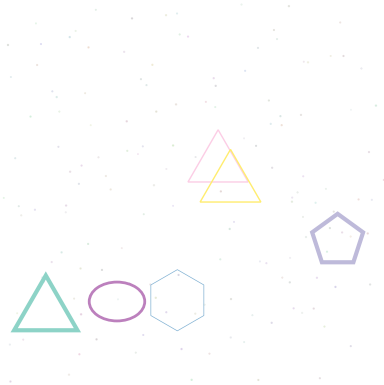[{"shape": "triangle", "thickness": 3, "radius": 0.47, "center": [0.119, 0.19]}, {"shape": "pentagon", "thickness": 3, "radius": 0.35, "center": [0.877, 0.375]}, {"shape": "hexagon", "thickness": 0.5, "radius": 0.4, "center": [0.461, 0.22]}, {"shape": "triangle", "thickness": 1, "radius": 0.45, "center": [0.567, 0.573]}, {"shape": "oval", "thickness": 2, "radius": 0.36, "center": [0.304, 0.217]}, {"shape": "triangle", "thickness": 1, "radius": 0.46, "center": [0.599, 0.521]}]